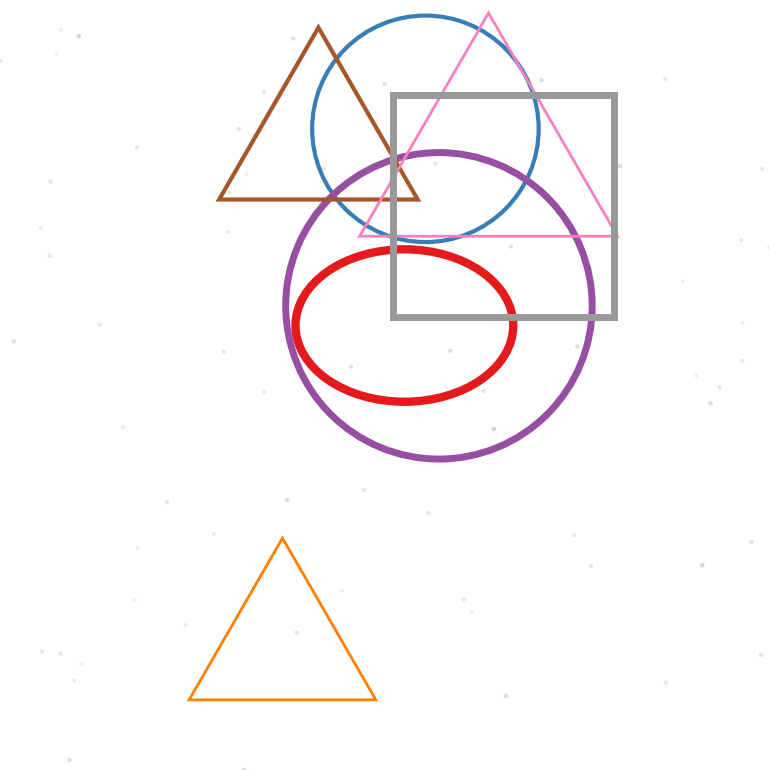[{"shape": "oval", "thickness": 3, "radius": 0.71, "center": [0.525, 0.577]}, {"shape": "circle", "thickness": 1.5, "radius": 0.74, "center": [0.552, 0.833]}, {"shape": "circle", "thickness": 2.5, "radius": 1.0, "center": [0.57, 0.603]}, {"shape": "triangle", "thickness": 1, "radius": 0.7, "center": [0.367, 0.161]}, {"shape": "triangle", "thickness": 1.5, "radius": 0.74, "center": [0.414, 0.815]}, {"shape": "triangle", "thickness": 1, "radius": 0.97, "center": [0.634, 0.79]}, {"shape": "square", "thickness": 2.5, "radius": 0.72, "center": [0.654, 0.733]}]